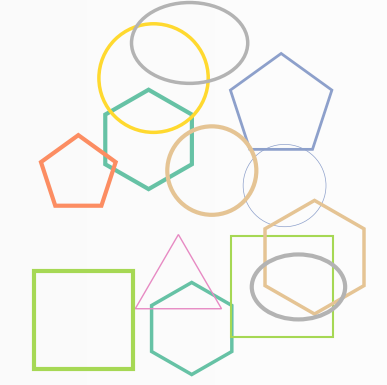[{"shape": "hexagon", "thickness": 3, "radius": 0.65, "center": [0.383, 0.638]}, {"shape": "hexagon", "thickness": 2.5, "radius": 0.6, "center": [0.495, 0.147]}, {"shape": "pentagon", "thickness": 3, "radius": 0.51, "center": [0.202, 0.548]}, {"shape": "circle", "thickness": 0.5, "radius": 0.53, "center": [0.734, 0.518]}, {"shape": "pentagon", "thickness": 2, "radius": 0.69, "center": [0.726, 0.723]}, {"shape": "triangle", "thickness": 1, "radius": 0.64, "center": [0.46, 0.262]}, {"shape": "square", "thickness": 1.5, "radius": 0.66, "center": [0.728, 0.255]}, {"shape": "square", "thickness": 3, "radius": 0.64, "center": [0.216, 0.168]}, {"shape": "circle", "thickness": 2.5, "radius": 0.71, "center": [0.396, 0.797]}, {"shape": "circle", "thickness": 3, "radius": 0.57, "center": [0.547, 0.557]}, {"shape": "hexagon", "thickness": 2.5, "radius": 0.74, "center": [0.812, 0.332]}, {"shape": "oval", "thickness": 3, "radius": 0.6, "center": [0.77, 0.255]}, {"shape": "oval", "thickness": 2.5, "radius": 0.75, "center": [0.489, 0.888]}]